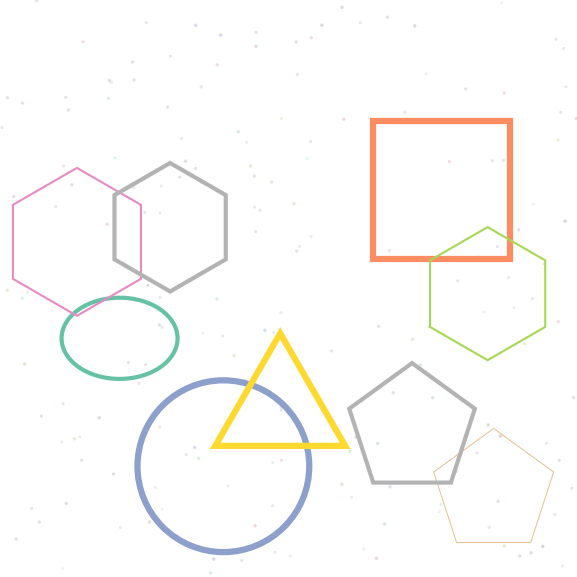[{"shape": "oval", "thickness": 2, "radius": 0.5, "center": [0.207, 0.413]}, {"shape": "square", "thickness": 3, "radius": 0.6, "center": [0.764, 0.67]}, {"shape": "circle", "thickness": 3, "radius": 0.74, "center": [0.387, 0.192]}, {"shape": "hexagon", "thickness": 1, "radius": 0.64, "center": [0.133, 0.58]}, {"shape": "hexagon", "thickness": 1, "radius": 0.58, "center": [0.844, 0.491]}, {"shape": "triangle", "thickness": 3, "radius": 0.65, "center": [0.485, 0.292]}, {"shape": "pentagon", "thickness": 0.5, "radius": 0.55, "center": [0.855, 0.148]}, {"shape": "hexagon", "thickness": 2, "radius": 0.56, "center": [0.295, 0.606]}, {"shape": "pentagon", "thickness": 2, "radius": 0.57, "center": [0.713, 0.256]}]